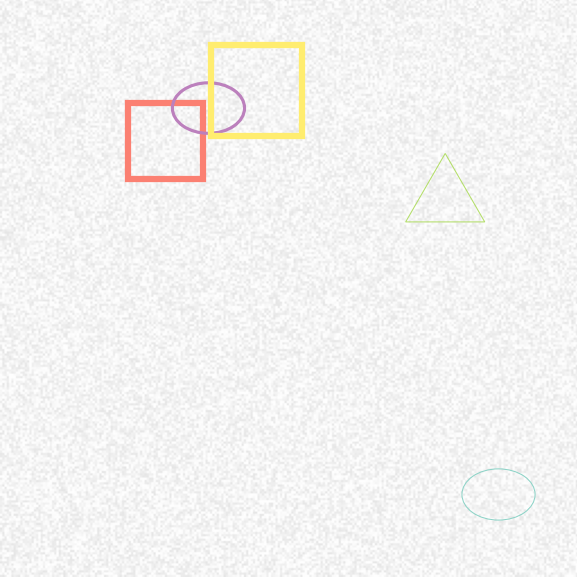[{"shape": "oval", "thickness": 0.5, "radius": 0.32, "center": [0.863, 0.143]}, {"shape": "square", "thickness": 3, "radius": 0.33, "center": [0.287, 0.755]}, {"shape": "triangle", "thickness": 0.5, "radius": 0.4, "center": [0.771, 0.654]}, {"shape": "oval", "thickness": 1.5, "radius": 0.31, "center": [0.361, 0.812]}, {"shape": "square", "thickness": 3, "radius": 0.39, "center": [0.444, 0.842]}]